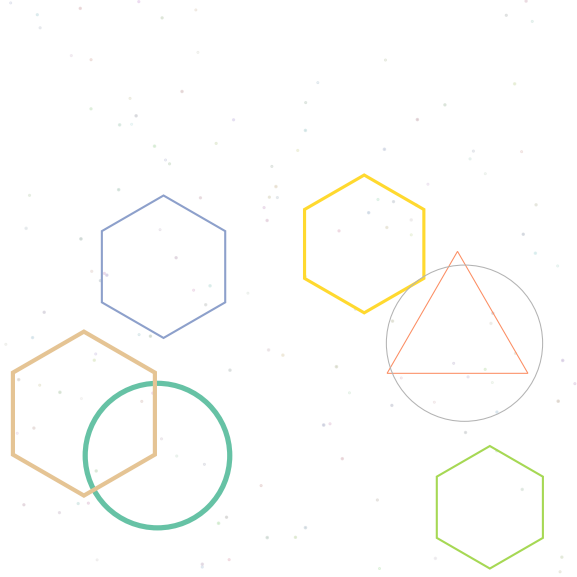[{"shape": "circle", "thickness": 2.5, "radius": 0.63, "center": [0.273, 0.21]}, {"shape": "triangle", "thickness": 0.5, "radius": 0.7, "center": [0.792, 0.423]}, {"shape": "hexagon", "thickness": 1, "radius": 0.62, "center": [0.283, 0.537]}, {"shape": "hexagon", "thickness": 1, "radius": 0.53, "center": [0.848, 0.121]}, {"shape": "hexagon", "thickness": 1.5, "radius": 0.6, "center": [0.631, 0.577]}, {"shape": "hexagon", "thickness": 2, "radius": 0.71, "center": [0.145, 0.283]}, {"shape": "circle", "thickness": 0.5, "radius": 0.68, "center": [0.804, 0.405]}]